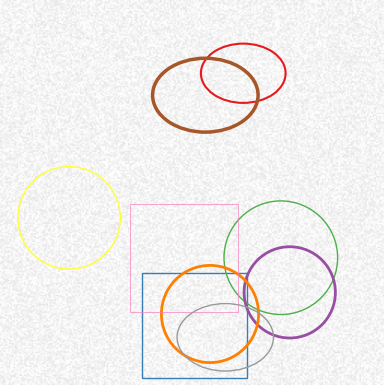[{"shape": "oval", "thickness": 1.5, "radius": 0.55, "center": [0.632, 0.81]}, {"shape": "square", "thickness": 1, "radius": 0.68, "center": [0.505, 0.154]}, {"shape": "circle", "thickness": 1, "radius": 0.74, "center": [0.729, 0.331]}, {"shape": "circle", "thickness": 2, "radius": 0.59, "center": [0.753, 0.241]}, {"shape": "circle", "thickness": 2, "radius": 0.63, "center": [0.545, 0.184]}, {"shape": "circle", "thickness": 1, "radius": 0.67, "center": [0.18, 0.434]}, {"shape": "oval", "thickness": 2.5, "radius": 0.69, "center": [0.533, 0.753]}, {"shape": "square", "thickness": 0.5, "radius": 0.7, "center": [0.479, 0.33]}, {"shape": "oval", "thickness": 1, "radius": 0.63, "center": [0.585, 0.124]}]